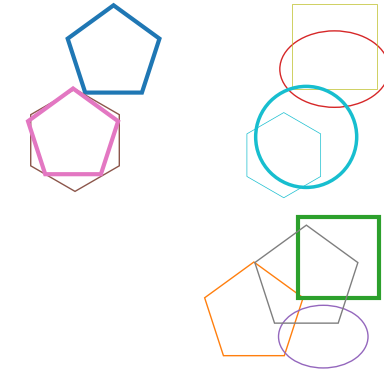[{"shape": "pentagon", "thickness": 3, "radius": 0.63, "center": [0.295, 0.861]}, {"shape": "pentagon", "thickness": 1, "radius": 0.67, "center": [0.659, 0.185]}, {"shape": "square", "thickness": 3, "radius": 0.52, "center": [0.879, 0.331]}, {"shape": "oval", "thickness": 1, "radius": 0.71, "center": [0.869, 0.821]}, {"shape": "oval", "thickness": 1, "radius": 0.58, "center": [0.84, 0.126]}, {"shape": "hexagon", "thickness": 1, "radius": 0.66, "center": [0.195, 0.636]}, {"shape": "pentagon", "thickness": 3, "radius": 0.62, "center": [0.19, 0.647]}, {"shape": "pentagon", "thickness": 1, "radius": 0.7, "center": [0.796, 0.274]}, {"shape": "square", "thickness": 0.5, "radius": 0.55, "center": [0.868, 0.88]}, {"shape": "hexagon", "thickness": 0.5, "radius": 0.55, "center": [0.737, 0.597]}, {"shape": "circle", "thickness": 2.5, "radius": 0.66, "center": [0.795, 0.644]}]